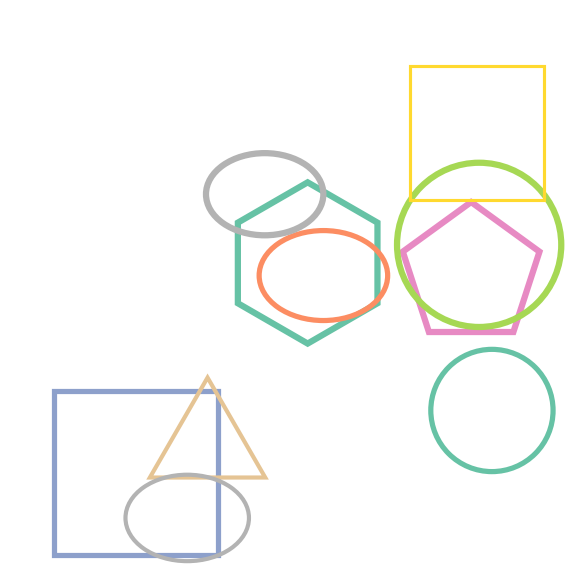[{"shape": "circle", "thickness": 2.5, "radius": 0.53, "center": [0.852, 0.288]}, {"shape": "hexagon", "thickness": 3, "radius": 0.7, "center": [0.533, 0.544]}, {"shape": "oval", "thickness": 2.5, "radius": 0.56, "center": [0.56, 0.522]}, {"shape": "square", "thickness": 2.5, "radius": 0.71, "center": [0.235, 0.18]}, {"shape": "pentagon", "thickness": 3, "radius": 0.62, "center": [0.816, 0.525]}, {"shape": "circle", "thickness": 3, "radius": 0.71, "center": [0.83, 0.575]}, {"shape": "square", "thickness": 1.5, "radius": 0.58, "center": [0.826, 0.769]}, {"shape": "triangle", "thickness": 2, "radius": 0.58, "center": [0.359, 0.23]}, {"shape": "oval", "thickness": 3, "radius": 0.51, "center": [0.458, 0.663]}, {"shape": "oval", "thickness": 2, "radius": 0.53, "center": [0.324, 0.102]}]